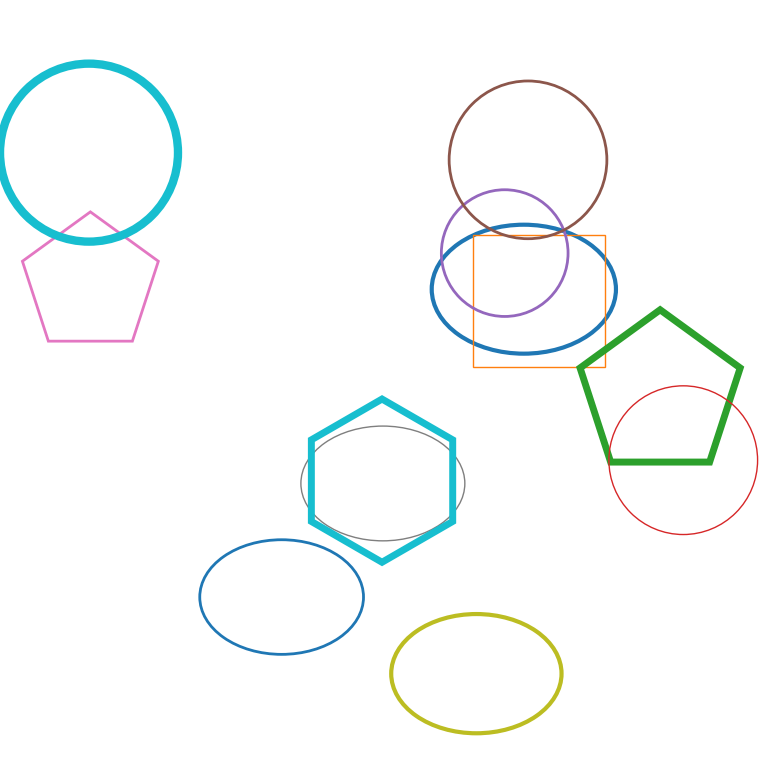[{"shape": "oval", "thickness": 1.5, "radius": 0.6, "center": [0.68, 0.624]}, {"shape": "oval", "thickness": 1, "radius": 0.53, "center": [0.366, 0.225]}, {"shape": "square", "thickness": 0.5, "radius": 0.43, "center": [0.7, 0.609]}, {"shape": "pentagon", "thickness": 2.5, "radius": 0.55, "center": [0.857, 0.488]}, {"shape": "circle", "thickness": 0.5, "radius": 0.48, "center": [0.887, 0.402]}, {"shape": "circle", "thickness": 1, "radius": 0.41, "center": [0.655, 0.671]}, {"shape": "circle", "thickness": 1, "radius": 0.51, "center": [0.686, 0.792]}, {"shape": "pentagon", "thickness": 1, "radius": 0.46, "center": [0.117, 0.632]}, {"shape": "oval", "thickness": 0.5, "radius": 0.53, "center": [0.497, 0.372]}, {"shape": "oval", "thickness": 1.5, "radius": 0.55, "center": [0.619, 0.125]}, {"shape": "hexagon", "thickness": 2.5, "radius": 0.53, "center": [0.496, 0.376]}, {"shape": "circle", "thickness": 3, "radius": 0.58, "center": [0.116, 0.802]}]